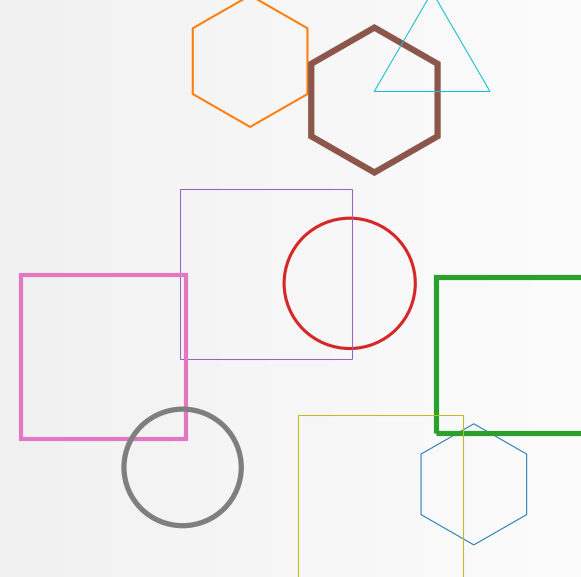[{"shape": "hexagon", "thickness": 0.5, "radius": 0.52, "center": [0.815, 0.16]}, {"shape": "hexagon", "thickness": 1, "radius": 0.57, "center": [0.43, 0.893]}, {"shape": "square", "thickness": 2.5, "radius": 0.67, "center": [0.885, 0.384]}, {"shape": "circle", "thickness": 1.5, "radius": 0.56, "center": [0.602, 0.508]}, {"shape": "square", "thickness": 0.5, "radius": 0.74, "center": [0.458, 0.525]}, {"shape": "hexagon", "thickness": 3, "radius": 0.63, "center": [0.644, 0.826]}, {"shape": "square", "thickness": 2, "radius": 0.71, "center": [0.178, 0.381]}, {"shape": "circle", "thickness": 2.5, "radius": 0.5, "center": [0.314, 0.19]}, {"shape": "square", "thickness": 0.5, "radius": 0.71, "center": [0.655, 0.138]}, {"shape": "triangle", "thickness": 0.5, "radius": 0.58, "center": [0.743, 0.898]}]